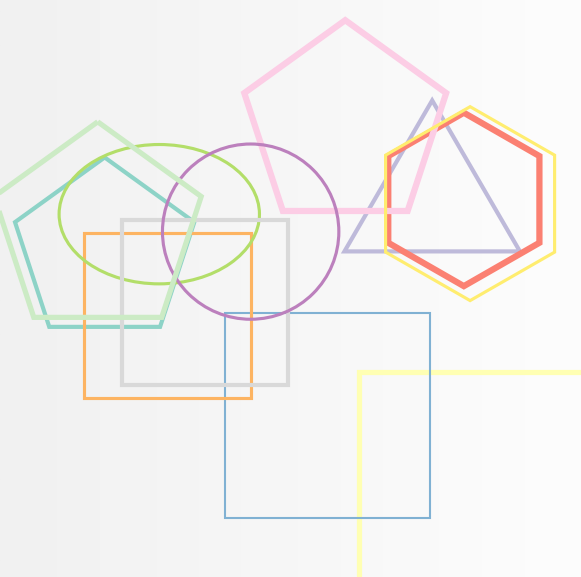[{"shape": "pentagon", "thickness": 2, "radius": 0.81, "center": [0.18, 0.564]}, {"shape": "square", "thickness": 2.5, "radius": 0.99, "center": [0.815, 0.157]}, {"shape": "triangle", "thickness": 2, "radius": 0.87, "center": [0.744, 0.651]}, {"shape": "hexagon", "thickness": 3, "radius": 0.75, "center": [0.798, 0.654]}, {"shape": "square", "thickness": 1, "radius": 0.88, "center": [0.563, 0.28]}, {"shape": "square", "thickness": 1.5, "radius": 0.72, "center": [0.288, 0.452]}, {"shape": "oval", "thickness": 1.5, "radius": 0.86, "center": [0.274, 0.628]}, {"shape": "pentagon", "thickness": 3, "radius": 0.91, "center": [0.594, 0.782]}, {"shape": "square", "thickness": 2, "radius": 0.72, "center": [0.352, 0.476]}, {"shape": "circle", "thickness": 1.5, "radius": 0.76, "center": [0.431, 0.598]}, {"shape": "pentagon", "thickness": 2.5, "radius": 0.94, "center": [0.168, 0.601]}, {"shape": "hexagon", "thickness": 1.5, "radius": 0.84, "center": [0.809, 0.647]}]